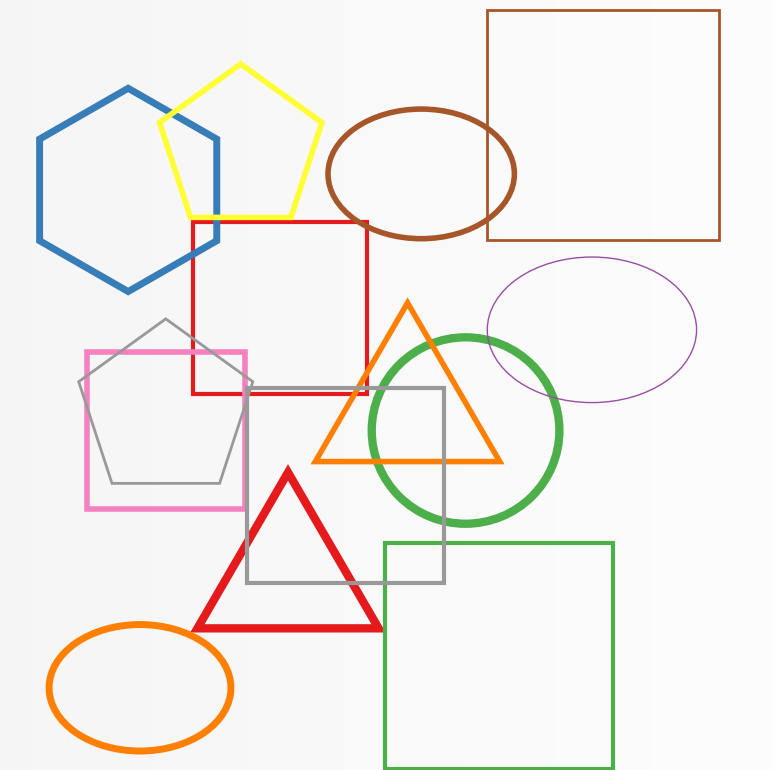[{"shape": "triangle", "thickness": 3, "radius": 0.67, "center": [0.372, 0.251]}, {"shape": "square", "thickness": 1.5, "radius": 0.56, "center": [0.361, 0.6]}, {"shape": "hexagon", "thickness": 2.5, "radius": 0.66, "center": [0.165, 0.753]}, {"shape": "square", "thickness": 1.5, "radius": 0.73, "center": [0.643, 0.148]}, {"shape": "circle", "thickness": 3, "radius": 0.61, "center": [0.601, 0.441]}, {"shape": "oval", "thickness": 0.5, "radius": 0.68, "center": [0.764, 0.572]}, {"shape": "triangle", "thickness": 2, "radius": 0.69, "center": [0.526, 0.469]}, {"shape": "oval", "thickness": 2.5, "radius": 0.59, "center": [0.181, 0.107]}, {"shape": "pentagon", "thickness": 2, "radius": 0.55, "center": [0.311, 0.807]}, {"shape": "oval", "thickness": 2, "radius": 0.6, "center": [0.543, 0.774]}, {"shape": "square", "thickness": 1, "radius": 0.75, "center": [0.778, 0.837]}, {"shape": "square", "thickness": 2, "radius": 0.51, "center": [0.214, 0.44]}, {"shape": "square", "thickness": 1.5, "radius": 0.63, "center": [0.446, 0.37]}, {"shape": "pentagon", "thickness": 1, "radius": 0.59, "center": [0.214, 0.468]}]